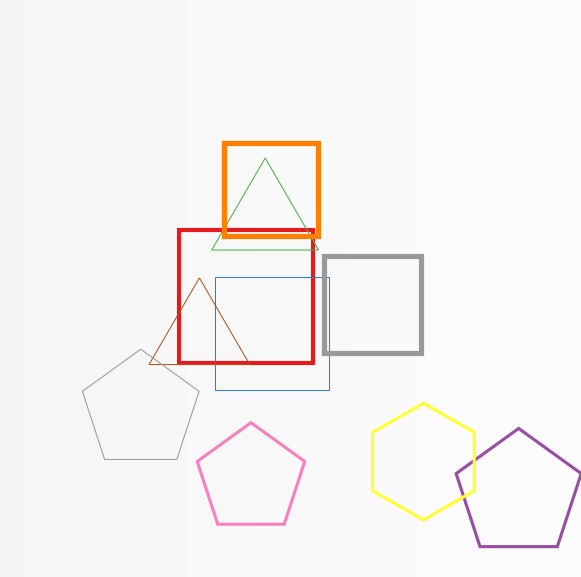[{"shape": "square", "thickness": 2, "radius": 0.58, "center": [0.423, 0.486]}, {"shape": "square", "thickness": 0.5, "radius": 0.49, "center": [0.468, 0.422]}, {"shape": "triangle", "thickness": 0.5, "radius": 0.53, "center": [0.456, 0.619]}, {"shape": "pentagon", "thickness": 1.5, "radius": 0.57, "center": [0.892, 0.144]}, {"shape": "square", "thickness": 2.5, "radius": 0.4, "center": [0.466, 0.671]}, {"shape": "hexagon", "thickness": 1.5, "radius": 0.51, "center": [0.728, 0.2]}, {"shape": "triangle", "thickness": 0.5, "radius": 0.5, "center": [0.343, 0.418]}, {"shape": "pentagon", "thickness": 1.5, "radius": 0.49, "center": [0.432, 0.17]}, {"shape": "pentagon", "thickness": 0.5, "radius": 0.53, "center": [0.242, 0.289]}, {"shape": "square", "thickness": 2.5, "radius": 0.42, "center": [0.641, 0.471]}]